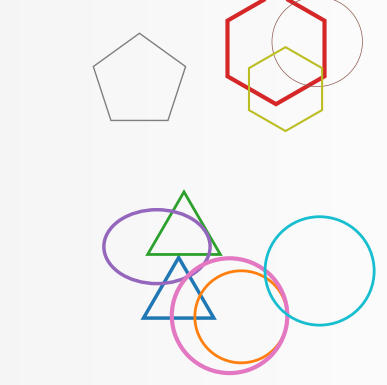[{"shape": "triangle", "thickness": 2.5, "radius": 0.52, "center": [0.461, 0.226]}, {"shape": "circle", "thickness": 2, "radius": 0.6, "center": [0.622, 0.177]}, {"shape": "triangle", "thickness": 2, "radius": 0.54, "center": [0.475, 0.393]}, {"shape": "hexagon", "thickness": 3, "radius": 0.72, "center": [0.712, 0.874]}, {"shape": "oval", "thickness": 2.5, "radius": 0.69, "center": [0.405, 0.359]}, {"shape": "circle", "thickness": 0.5, "radius": 0.58, "center": [0.819, 0.892]}, {"shape": "circle", "thickness": 3, "radius": 0.75, "center": [0.592, 0.18]}, {"shape": "pentagon", "thickness": 1, "radius": 0.63, "center": [0.36, 0.788]}, {"shape": "hexagon", "thickness": 1.5, "radius": 0.54, "center": [0.737, 0.769]}, {"shape": "circle", "thickness": 2, "radius": 0.7, "center": [0.825, 0.296]}]